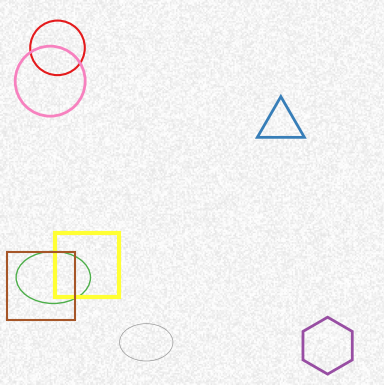[{"shape": "circle", "thickness": 1.5, "radius": 0.35, "center": [0.149, 0.876]}, {"shape": "triangle", "thickness": 2, "radius": 0.35, "center": [0.729, 0.679]}, {"shape": "oval", "thickness": 1, "radius": 0.48, "center": [0.138, 0.279]}, {"shape": "hexagon", "thickness": 2, "radius": 0.37, "center": [0.851, 0.102]}, {"shape": "square", "thickness": 3, "radius": 0.41, "center": [0.225, 0.312]}, {"shape": "square", "thickness": 1.5, "radius": 0.44, "center": [0.107, 0.257]}, {"shape": "circle", "thickness": 2, "radius": 0.45, "center": [0.13, 0.789]}, {"shape": "oval", "thickness": 0.5, "radius": 0.35, "center": [0.38, 0.111]}]